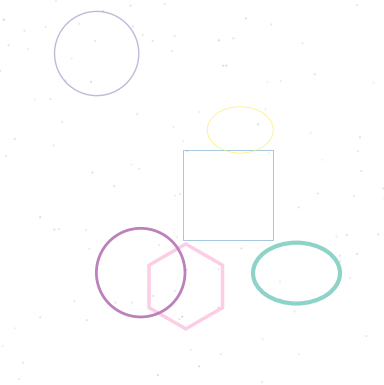[{"shape": "oval", "thickness": 3, "radius": 0.56, "center": [0.77, 0.291]}, {"shape": "circle", "thickness": 1, "radius": 0.55, "center": [0.251, 0.861]}, {"shape": "square", "thickness": 0.5, "radius": 0.58, "center": [0.592, 0.492]}, {"shape": "hexagon", "thickness": 2.5, "radius": 0.55, "center": [0.483, 0.256]}, {"shape": "circle", "thickness": 2, "radius": 0.58, "center": [0.365, 0.292]}, {"shape": "oval", "thickness": 0.5, "radius": 0.43, "center": [0.624, 0.663]}]